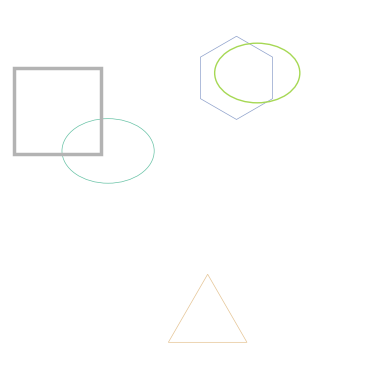[{"shape": "oval", "thickness": 0.5, "radius": 0.6, "center": [0.281, 0.608]}, {"shape": "hexagon", "thickness": 0.5, "radius": 0.54, "center": [0.614, 0.798]}, {"shape": "oval", "thickness": 1, "radius": 0.55, "center": [0.668, 0.81]}, {"shape": "triangle", "thickness": 0.5, "radius": 0.59, "center": [0.539, 0.17]}, {"shape": "square", "thickness": 2.5, "radius": 0.56, "center": [0.149, 0.711]}]